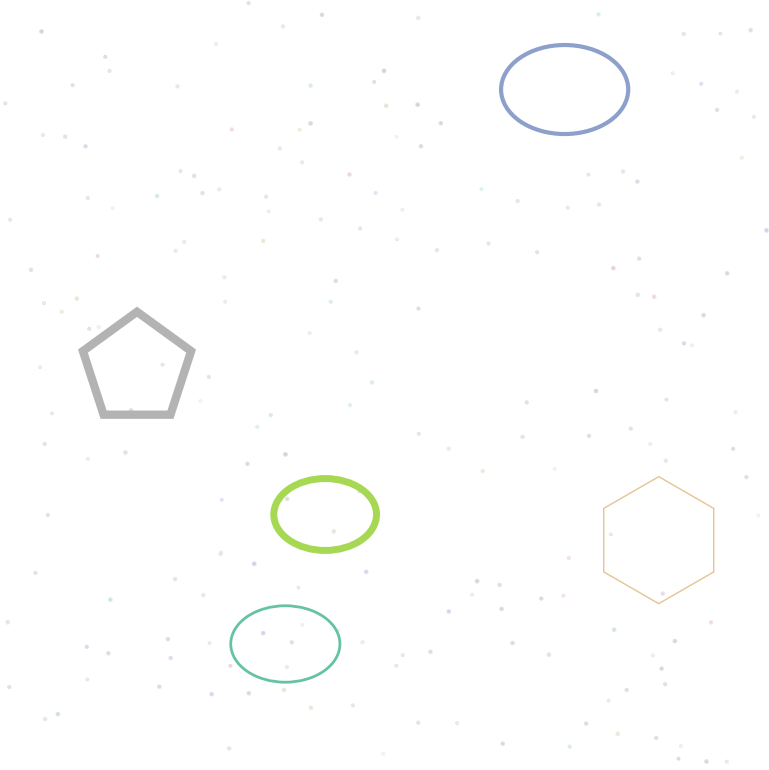[{"shape": "oval", "thickness": 1, "radius": 0.35, "center": [0.371, 0.164]}, {"shape": "oval", "thickness": 1.5, "radius": 0.41, "center": [0.733, 0.884]}, {"shape": "oval", "thickness": 2.5, "radius": 0.33, "center": [0.422, 0.332]}, {"shape": "hexagon", "thickness": 0.5, "radius": 0.41, "center": [0.855, 0.298]}, {"shape": "pentagon", "thickness": 3, "radius": 0.37, "center": [0.178, 0.521]}]